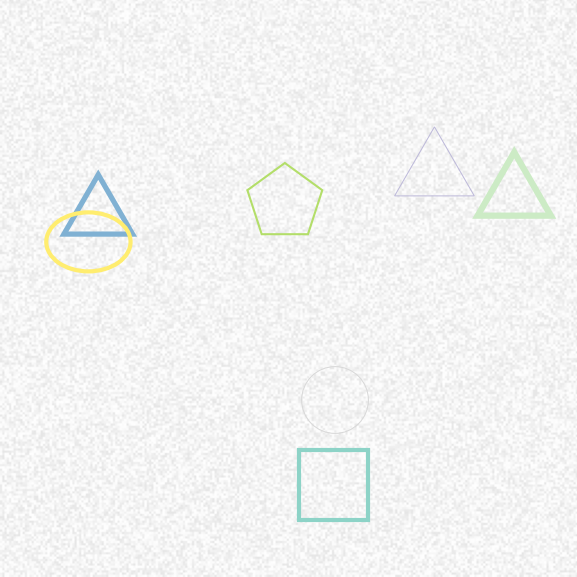[{"shape": "square", "thickness": 2, "radius": 0.3, "center": [0.577, 0.16]}, {"shape": "triangle", "thickness": 0.5, "radius": 0.4, "center": [0.752, 0.7]}, {"shape": "triangle", "thickness": 2.5, "radius": 0.34, "center": [0.17, 0.628]}, {"shape": "pentagon", "thickness": 1, "radius": 0.34, "center": [0.493, 0.649]}, {"shape": "circle", "thickness": 0.5, "radius": 0.29, "center": [0.58, 0.306]}, {"shape": "triangle", "thickness": 3, "radius": 0.37, "center": [0.89, 0.662]}, {"shape": "oval", "thickness": 2, "radius": 0.36, "center": [0.153, 0.58]}]